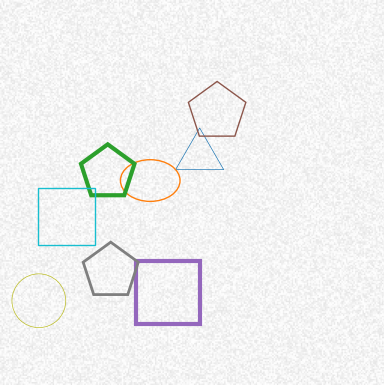[{"shape": "triangle", "thickness": 0.5, "radius": 0.36, "center": [0.519, 0.595]}, {"shape": "oval", "thickness": 1, "radius": 0.39, "center": [0.39, 0.531]}, {"shape": "pentagon", "thickness": 3, "radius": 0.37, "center": [0.28, 0.552]}, {"shape": "square", "thickness": 3, "radius": 0.41, "center": [0.437, 0.24]}, {"shape": "pentagon", "thickness": 1, "radius": 0.39, "center": [0.564, 0.71]}, {"shape": "pentagon", "thickness": 2, "radius": 0.38, "center": [0.288, 0.296]}, {"shape": "circle", "thickness": 0.5, "radius": 0.35, "center": [0.101, 0.219]}, {"shape": "square", "thickness": 1, "radius": 0.37, "center": [0.172, 0.438]}]